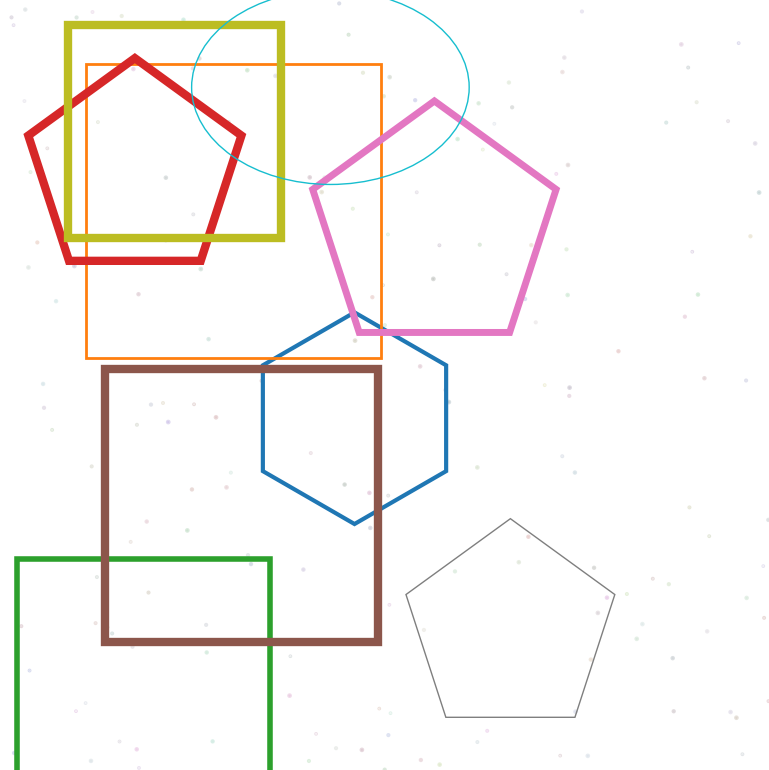[{"shape": "hexagon", "thickness": 1.5, "radius": 0.69, "center": [0.46, 0.457]}, {"shape": "square", "thickness": 1, "radius": 0.96, "center": [0.303, 0.726]}, {"shape": "square", "thickness": 2, "radius": 0.82, "center": [0.187, 0.11]}, {"shape": "pentagon", "thickness": 3, "radius": 0.73, "center": [0.175, 0.779]}, {"shape": "square", "thickness": 3, "radius": 0.89, "center": [0.313, 0.344]}, {"shape": "pentagon", "thickness": 2.5, "radius": 0.83, "center": [0.564, 0.703]}, {"shape": "pentagon", "thickness": 0.5, "radius": 0.71, "center": [0.663, 0.184]}, {"shape": "square", "thickness": 3, "radius": 0.69, "center": [0.227, 0.829]}, {"shape": "oval", "thickness": 0.5, "radius": 0.9, "center": [0.429, 0.887]}]